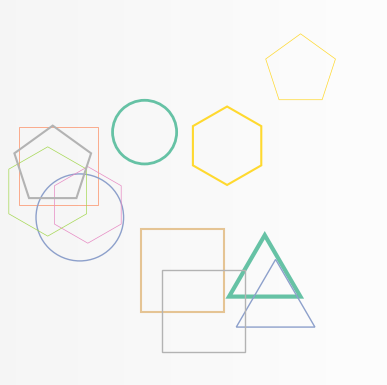[{"shape": "circle", "thickness": 2, "radius": 0.41, "center": [0.373, 0.657]}, {"shape": "triangle", "thickness": 3, "radius": 0.53, "center": [0.683, 0.283]}, {"shape": "square", "thickness": 0.5, "radius": 0.51, "center": [0.151, 0.57]}, {"shape": "triangle", "thickness": 1, "radius": 0.59, "center": [0.711, 0.209]}, {"shape": "circle", "thickness": 1, "radius": 0.56, "center": [0.206, 0.435]}, {"shape": "hexagon", "thickness": 0.5, "radius": 0.5, "center": [0.227, 0.468]}, {"shape": "hexagon", "thickness": 0.5, "radius": 0.58, "center": [0.123, 0.503]}, {"shape": "hexagon", "thickness": 1.5, "radius": 0.51, "center": [0.586, 0.621]}, {"shape": "pentagon", "thickness": 0.5, "radius": 0.47, "center": [0.776, 0.818]}, {"shape": "square", "thickness": 1.5, "radius": 0.54, "center": [0.47, 0.298]}, {"shape": "pentagon", "thickness": 1.5, "radius": 0.52, "center": [0.136, 0.57]}, {"shape": "square", "thickness": 1, "radius": 0.54, "center": [0.526, 0.192]}]